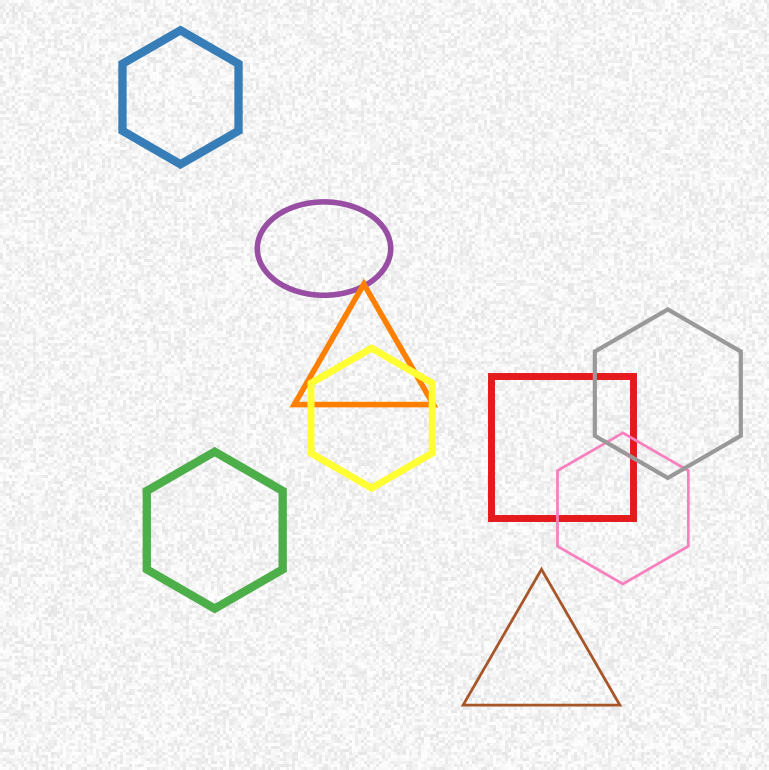[{"shape": "square", "thickness": 2.5, "radius": 0.46, "center": [0.73, 0.42]}, {"shape": "hexagon", "thickness": 3, "radius": 0.44, "center": [0.234, 0.874]}, {"shape": "hexagon", "thickness": 3, "radius": 0.51, "center": [0.279, 0.311]}, {"shape": "oval", "thickness": 2, "radius": 0.43, "center": [0.421, 0.677]}, {"shape": "triangle", "thickness": 2, "radius": 0.52, "center": [0.473, 0.527]}, {"shape": "hexagon", "thickness": 2.5, "radius": 0.45, "center": [0.483, 0.457]}, {"shape": "triangle", "thickness": 1, "radius": 0.59, "center": [0.703, 0.143]}, {"shape": "hexagon", "thickness": 1, "radius": 0.49, "center": [0.809, 0.34]}, {"shape": "hexagon", "thickness": 1.5, "radius": 0.55, "center": [0.867, 0.489]}]